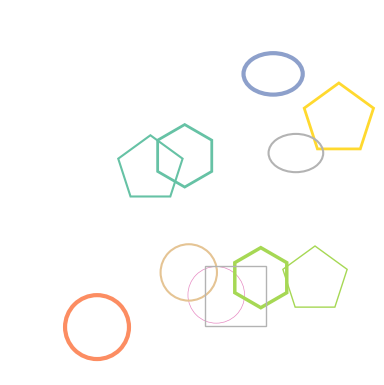[{"shape": "hexagon", "thickness": 2, "radius": 0.41, "center": [0.48, 0.595]}, {"shape": "pentagon", "thickness": 1.5, "radius": 0.44, "center": [0.391, 0.561]}, {"shape": "circle", "thickness": 3, "radius": 0.42, "center": [0.252, 0.15]}, {"shape": "oval", "thickness": 3, "radius": 0.38, "center": [0.709, 0.808]}, {"shape": "circle", "thickness": 0.5, "radius": 0.37, "center": [0.562, 0.234]}, {"shape": "pentagon", "thickness": 1, "radius": 0.44, "center": [0.818, 0.273]}, {"shape": "hexagon", "thickness": 2.5, "radius": 0.39, "center": [0.677, 0.279]}, {"shape": "pentagon", "thickness": 2, "radius": 0.47, "center": [0.88, 0.69]}, {"shape": "circle", "thickness": 1.5, "radius": 0.37, "center": [0.49, 0.292]}, {"shape": "square", "thickness": 1, "radius": 0.39, "center": [0.612, 0.231]}, {"shape": "oval", "thickness": 1.5, "radius": 0.35, "center": [0.769, 0.602]}]